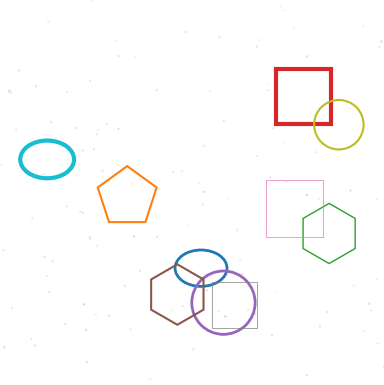[{"shape": "oval", "thickness": 2, "radius": 0.34, "center": [0.522, 0.303]}, {"shape": "pentagon", "thickness": 1.5, "radius": 0.4, "center": [0.33, 0.488]}, {"shape": "hexagon", "thickness": 1, "radius": 0.39, "center": [0.855, 0.394]}, {"shape": "square", "thickness": 3, "radius": 0.36, "center": [0.788, 0.749]}, {"shape": "circle", "thickness": 2, "radius": 0.41, "center": [0.58, 0.214]}, {"shape": "hexagon", "thickness": 1.5, "radius": 0.39, "center": [0.461, 0.235]}, {"shape": "square", "thickness": 0.5, "radius": 0.37, "center": [0.766, 0.458]}, {"shape": "square", "thickness": 0.5, "radius": 0.29, "center": [0.61, 0.207]}, {"shape": "circle", "thickness": 1.5, "radius": 0.32, "center": [0.88, 0.676]}, {"shape": "oval", "thickness": 3, "radius": 0.35, "center": [0.123, 0.586]}]